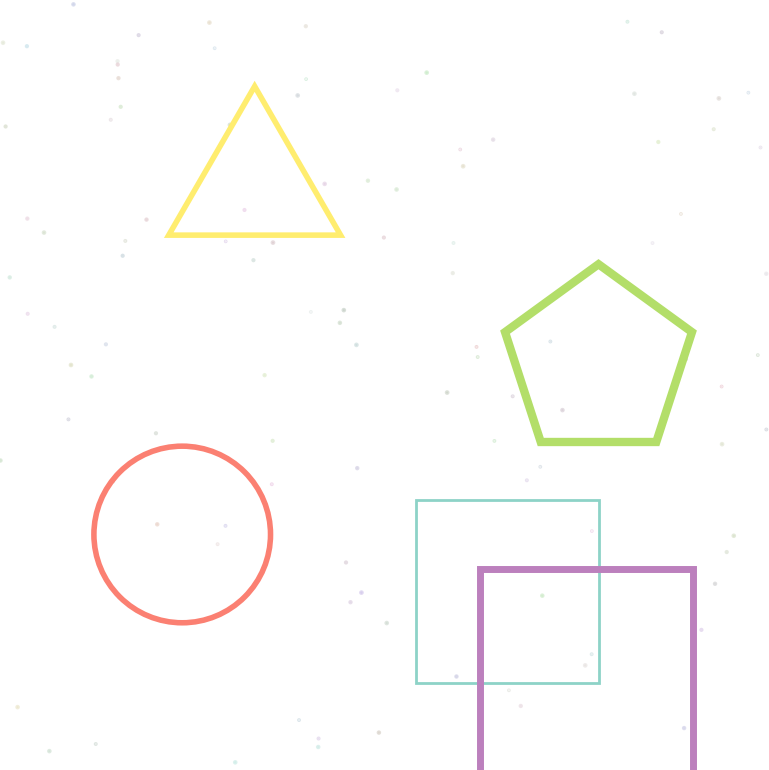[{"shape": "square", "thickness": 1, "radius": 0.6, "center": [0.659, 0.232]}, {"shape": "circle", "thickness": 2, "radius": 0.57, "center": [0.237, 0.306]}, {"shape": "pentagon", "thickness": 3, "radius": 0.64, "center": [0.777, 0.529]}, {"shape": "square", "thickness": 2.5, "radius": 0.69, "center": [0.762, 0.122]}, {"shape": "triangle", "thickness": 2, "radius": 0.64, "center": [0.331, 0.759]}]